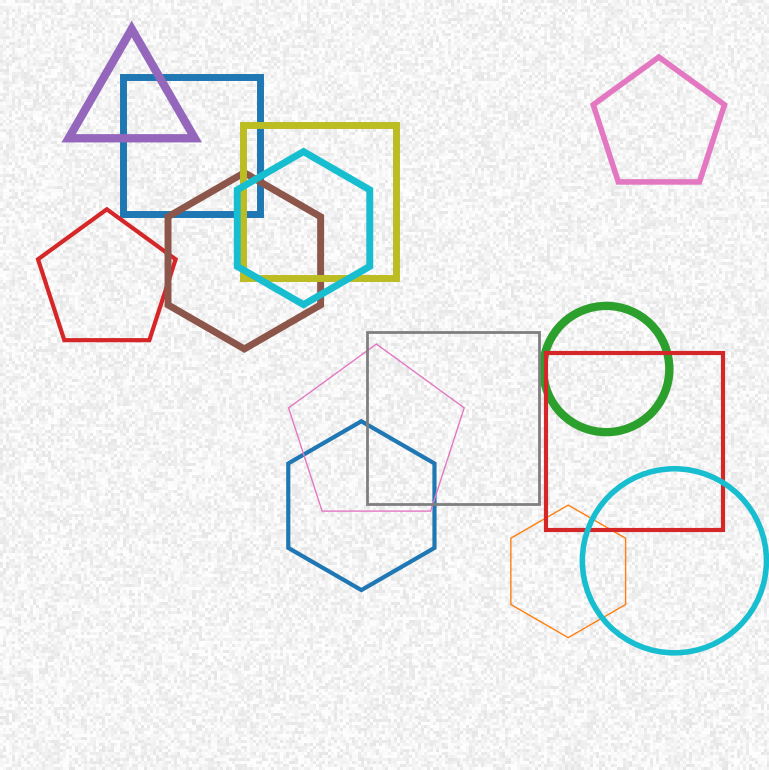[{"shape": "square", "thickness": 2.5, "radius": 0.45, "center": [0.249, 0.811]}, {"shape": "hexagon", "thickness": 1.5, "radius": 0.55, "center": [0.469, 0.343]}, {"shape": "hexagon", "thickness": 0.5, "radius": 0.43, "center": [0.738, 0.258]}, {"shape": "circle", "thickness": 3, "radius": 0.41, "center": [0.787, 0.521]}, {"shape": "pentagon", "thickness": 1.5, "radius": 0.47, "center": [0.139, 0.634]}, {"shape": "square", "thickness": 1.5, "radius": 0.58, "center": [0.824, 0.426]}, {"shape": "triangle", "thickness": 3, "radius": 0.47, "center": [0.171, 0.868]}, {"shape": "hexagon", "thickness": 2.5, "radius": 0.57, "center": [0.317, 0.661]}, {"shape": "pentagon", "thickness": 0.5, "radius": 0.6, "center": [0.489, 0.433]}, {"shape": "pentagon", "thickness": 2, "radius": 0.45, "center": [0.856, 0.836]}, {"shape": "square", "thickness": 1, "radius": 0.56, "center": [0.588, 0.457]}, {"shape": "square", "thickness": 2.5, "radius": 0.5, "center": [0.415, 0.738]}, {"shape": "hexagon", "thickness": 2.5, "radius": 0.5, "center": [0.394, 0.704]}, {"shape": "circle", "thickness": 2, "radius": 0.6, "center": [0.876, 0.272]}]